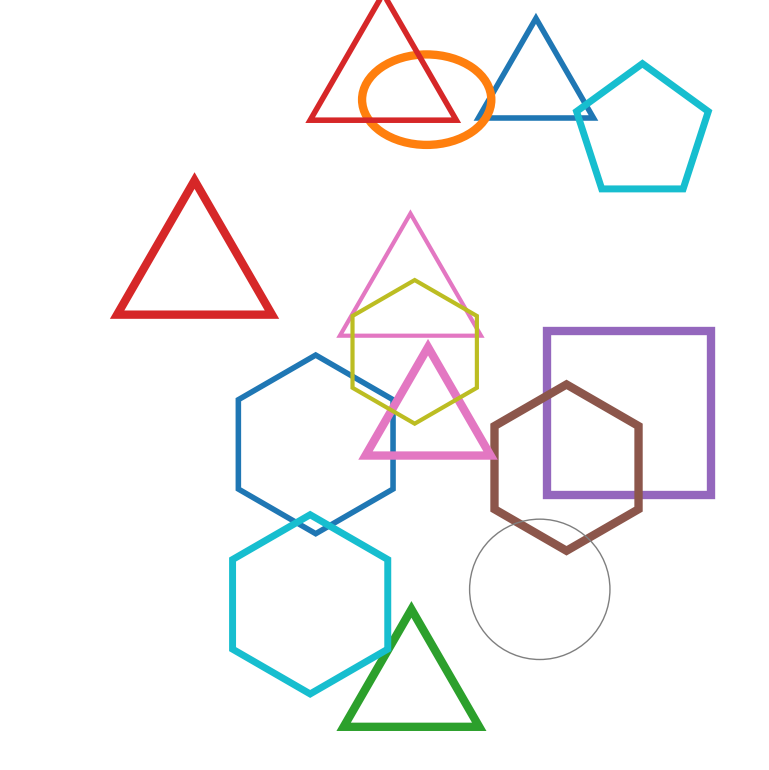[{"shape": "triangle", "thickness": 2, "radius": 0.43, "center": [0.696, 0.89]}, {"shape": "hexagon", "thickness": 2, "radius": 0.58, "center": [0.41, 0.423]}, {"shape": "oval", "thickness": 3, "radius": 0.42, "center": [0.554, 0.871]}, {"shape": "triangle", "thickness": 3, "radius": 0.51, "center": [0.534, 0.107]}, {"shape": "triangle", "thickness": 3, "radius": 0.58, "center": [0.253, 0.649]}, {"shape": "triangle", "thickness": 2, "radius": 0.55, "center": [0.498, 0.899]}, {"shape": "square", "thickness": 3, "radius": 0.53, "center": [0.817, 0.463]}, {"shape": "hexagon", "thickness": 3, "radius": 0.54, "center": [0.736, 0.393]}, {"shape": "triangle", "thickness": 3, "radius": 0.47, "center": [0.556, 0.455]}, {"shape": "triangle", "thickness": 1.5, "radius": 0.53, "center": [0.533, 0.617]}, {"shape": "circle", "thickness": 0.5, "radius": 0.46, "center": [0.701, 0.235]}, {"shape": "hexagon", "thickness": 1.5, "radius": 0.47, "center": [0.539, 0.543]}, {"shape": "hexagon", "thickness": 2.5, "radius": 0.58, "center": [0.403, 0.215]}, {"shape": "pentagon", "thickness": 2.5, "radius": 0.45, "center": [0.834, 0.827]}]